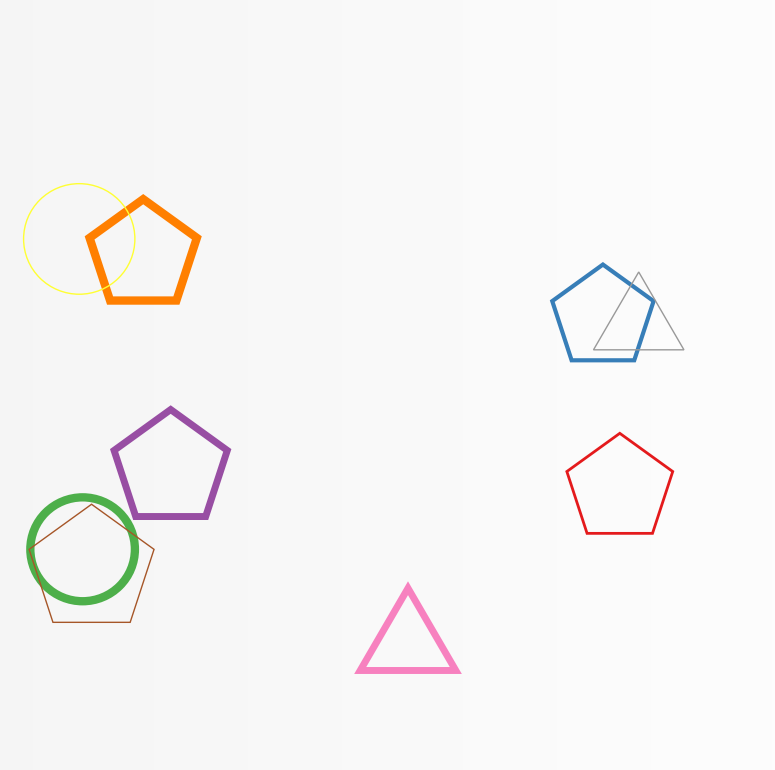[{"shape": "pentagon", "thickness": 1, "radius": 0.36, "center": [0.8, 0.365]}, {"shape": "pentagon", "thickness": 1.5, "radius": 0.34, "center": [0.778, 0.588]}, {"shape": "circle", "thickness": 3, "radius": 0.34, "center": [0.107, 0.287]}, {"shape": "pentagon", "thickness": 2.5, "radius": 0.38, "center": [0.22, 0.391]}, {"shape": "pentagon", "thickness": 3, "radius": 0.36, "center": [0.185, 0.669]}, {"shape": "circle", "thickness": 0.5, "radius": 0.36, "center": [0.102, 0.69]}, {"shape": "pentagon", "thickness": 0.5, "radius": 0.42, "center": [0.118, 0.26]}, {"shape": "triangle", "thickness": 2.5, "radius": 0.36, "center": [0.526, 0.165]}, {"shape": "triangle", "thickness": 0.5, "radius": 0.34, "center": [0.824, 0.579]}]